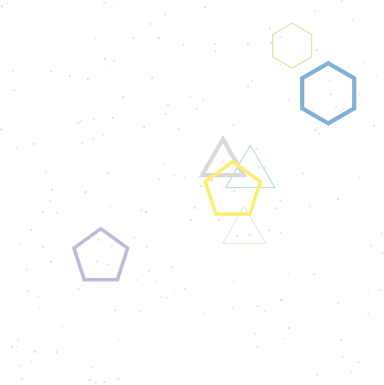[{"shape": "triangle", "thickness": 0.5, "radius": 0.37, "center": [0.65, 0.549]}, {"shape": "pentagon", "thickness": 2.5, "radius": 0.37, "center": [0.262, 0.333]}, {"shape": "hexagon", "thickness": 3, "radius": 0.39, "center": [0.852, 0.758]}, {"shape": "hexagon", "thickness": 0.5, "radius": 0.29, "center": [0.759, 0.881]}, {"shape": "triangle", "thickness": 3, "radius": 0.31, "center": [0.579, 0.576]}, {"shape": "triangle", "thickness": 0.5, "radius": 0.32, "center": [0.634, 0.4]}, {"shape": "pentagon", "thickness": 2.5, "radius": 0.38, "center": [0.605, 0.505]}]